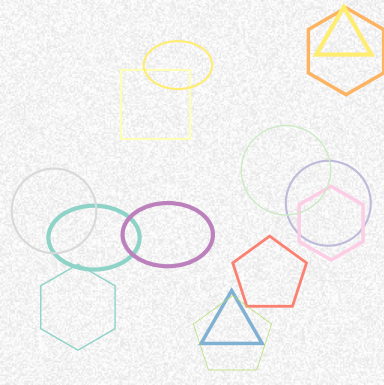[{"shape": "oval", "thickness": 3, "radius": 0.59, "center": [0.244, 0.383]}, {"shape": "hexagon", "thickness": 1, "radius": 0.56, "center": [0.202, 0.202]}, {"shape": "square", "thickness": 1.5, "radius": 0.45, "center": [0.404, 0.728]}, {"shape": "circle", "thickness": 1.5, "radius": 0.55, "center": [0.853, 0.472]}, {"shape": "pentagon", "thickness": 2, "radius": 0.5, "center": [0.7, 0.286]}, {"shape": "triangle", "thickness": 2.5, "radius": 0.46, "center": [0.602, 0.154]}, {"shape": "hexagon", "thickness": 2.5, "radius": 0.56, "center": [0.899, 0.867]}, {"shape": "pentagon", "thickness": 0.5, "radius": 0.53, "center": [0.604, 0.125]}, {"shape": "hexagon", "thickness": 2.5, "radius": 0.48, "center": [0.86, 0.42]}, {"shape": "circle", "thickness": 1.5, "radius": 0.55, "center": [0.14, 0.452]}, {"shape": "oval", "thickness": 3, "radius": 0.59, "center": [0.436, 0.391]}, {"shape": "circle", "thickness": 1, "radius": 0.58, "center": [0.743, 0.558]}, {"shape": "triangle", "thickness": 3, "radius": 0.41, "center": [0.893, 0.9]}, {"shape": "oval", "thickness": 1.5, "radius": 0.44, "center": [0.462, 0.831]}]